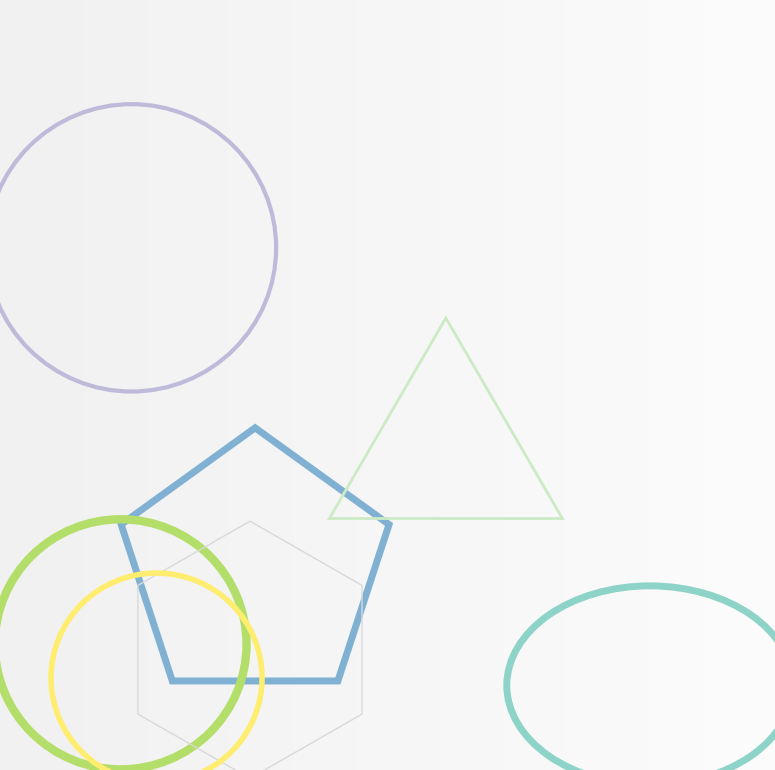[{"shape": "oval", "thickness": 2.5, "radius": 0.92, "center": [0.839, 0.11]}, {"shape": "circle", "thickness": 1.5, "radius": 0.93, "center": [0.17, 0.678]}, {"shape": "pentagon", "thickness": 2.5, "radius": 0.91, "center": [0.329, 0.263]}, {"shape": "circle", "thickness": 3, "radius": 0.81, "center": [0.156, 0.163]}, {"shape": "hexagon", "thickness": 0.5, "radius": 0.84, "center": [0.323, 0.156]}, {"shape": "triangle", "thickness": 1, "radius": 0.87, "center": [0.575, 0.413]}, {"shape": "circle", "thickness": 2, "radius": 0.68, "center": [0.202, 0.12]}]